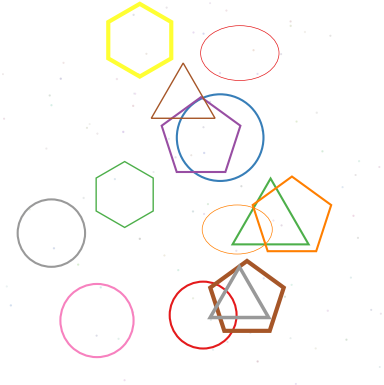[{"shape": "oval", "thickness": 0.5, "radius": 0.51, "center": [0.623, 0.862]}, {"shape": "circle", "thickness": 1.5, "radius": 0.43, "center": [0.528, 0.182]}, {"shape": "circle", "thickness": 1.5, "radius": 0.56, "center": [0.572, 0.643]}, {"shape": "triangle", "thickness": 1.5, "radius": 0.57, "center": [0.703, 0.422]}, {"shape": "hexagon", "thickness": 1, "radius": 0.43, "center": [0.324, 0.495]}, {"shape": "pentagon", "thickness": 1.5, "radius": 0.54, "center": [0.522, 0.64]}, {"shape": "oval", "thickness": 0.5, "radius": 0.46, "center": [0.616, 0.404]}, {"shape": "pentagon", "thickness": 1.5, "radius": 0.54, "center": [0.758, 0.434]}, {"shape": "hexagon", "thickness": 3, "radius": 0.47, "center": [0.363, 0.896]}, {"shape": "pentagon", "thickness": 3, "radius": 0.5, "center": [0.642, 0.222]}, {"shape": "triangle", "thickness": 1, "radius": 0.48, "center": [0.476, 0.741]}, {"shape": "circle", "thickness": 1.5, "radius": 0.48, "center": [0.252, 0.167]}, {"shape": "triangle", "thickness": 2.5, "radius": 0.44, "center": [0.622, 0.219]}, {"shape": "circle", "thickness": 1.5, "radius": 0.44, "center": [0.133, 0.395]}]